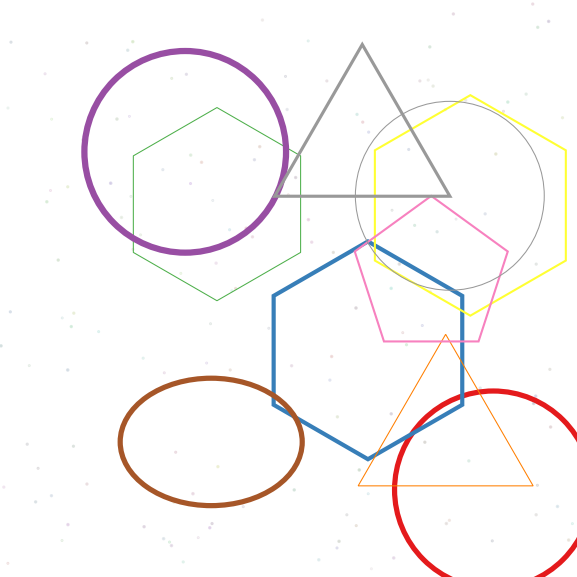[{"shape": "circle", "thickness": 2.5, "radius": 0.85, "center": [0.854, 0.151]}, {"shape": "hexagon", "thickness": 2, "radius": 0.94, "center": [0.637, 0.393]}, {"shape": "hexagon", "thickness": 0.5, "radius": 0.84, "center": [0.376, 0.646]}, {"shape": "circle", "thickness": 3, "radius": 0.87, "center": [0.321, 0.736]}, {"shape": "triangle", "thickness": 0.5, "radius": 0.87, "center": [0.772, 0.245]}, {"shape": "hexagon", "thickness": 1, "radius": 0.95, "center": [0.814, 0.643]}, {"shape": "oval", "thickness": 2.5, "radius": 0.79, "center": [0.366, 0.234]}, {"shape": "pentagon", "thickness": 1, "radius": 0.7, "center": [0.747, 0.521]}, {"shape": "triangle", "thickness": 1.5, "radius": 0.88, "center": [0.627, 0.747]}, {"shape": "circle", "thickness": 0.5, "radius": 0.82, "center": [0.779, 0.66]}]